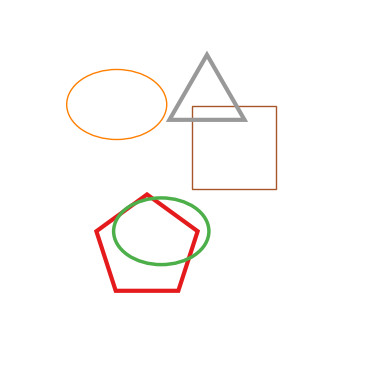[{"shape": "pentagon", "thickness": 3, "radius": 0.69, "center": [0.382, 0.357]}, {"shape": "oval", "thickness": 2.5, "radius": 0.62, "center": [0.419, 0.399]}, {"shape": "oval", "thickness": 1, "radius": 0.65, "center": [0.303, 0.729]}, {"shape": "square", "thickness": 1, "radius": 0.54, "center": [0.607, 0.616]}, {"shape": "triangle", "thickness": 3, "radius": 0.56, "center": [0.538, 0.745]}]